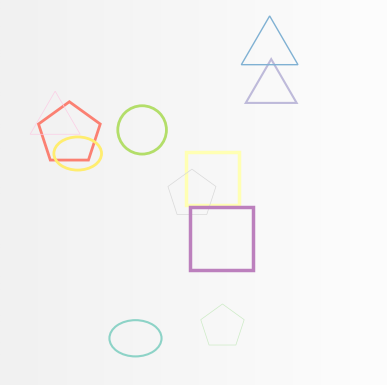[{"shape": "oval", "thickness": 1.5, "radius": 0.34, "center": [0.35, 0.121]}, {"shape": "square", "thickness": 2.5, "radius": 0.35, "center": [0.548, 0.537]}, {"shape": "triangle", "thickness": 1.5, "radius": 0.38, "center": [0.7, 0.771]}, {"shape": "pentagon", "thickness": 2, "radius": 0.42, "center": [0.179, 0.652]}, {"shape": "triangle", "thickness": 1, "radius": 0.42, "center": [0.696, 0.874]}, {"shape": "circle", "thickness": 2, "radius": 0.31, "center": [0.367, 0.663]}, {"shape": "triangle", "thickness": 0.5, "radius": 0.37, "center": [0.142, 0.689]}, {"shape": "pentagon", "thickness": 0.5, "radius": 0.33, "center": [0.495, 0.495]}, {"shape": "square", "thickness": 2.5, "radius": 0.41, "center": [0.572, 0.381]}, {"shape": "pentagon", "thickness": 0.5, "radius": 0.29, "center": [0.574, 0.151]}, {"shape": "oval", "thickness": 2, "radius": 0.31, "center": [0.201, 0.601]}]